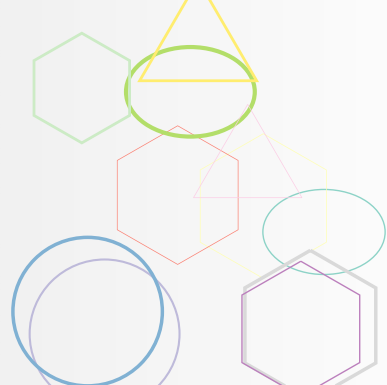[{"shape": "oval", "thickness": 1, "radius": 0.79, "center": [0.836, 0.397]}, {"shape": "hexagon", "thickness": 0.5, "radius": 0.94, "center": [0.679, 0.465]}, {"shape": "circle", "thickness": 1.5, "radius": 0.97, "center": [0.27, 0.133]}, {"shape": "hexagon", "thickness": 0.5, "radius": 0.9, "center": [0.459, 0.493]}, {"shape": "circle", "thickness": 2.5, "radius": 0.96, "center": [0.226, 0.191]}, {"shape": "oval", "thickness": 3, "radius": 0.83, "center": [0.491, 0.762]}, {"shape": "triangle", "thickness": 0.5, "radius": 0.81, "center": [0.639, 0.567]}, {"shape": "hexagon", "thickness": 2.5, "radius": 0.98, "center": [0.801, 0.155]}, {"shape": "hexagon", "thickness": 1, "radius": 0.88, "center": [0.776, 0.146]}, {"shape": "hexagon", "thickness": 2, "radius": 0.71, "center": [0.211, 0.771]}, {"shape": "triangle", "thickness": 2, "radius": 0.87, "center": [0.511, 0.877]}]